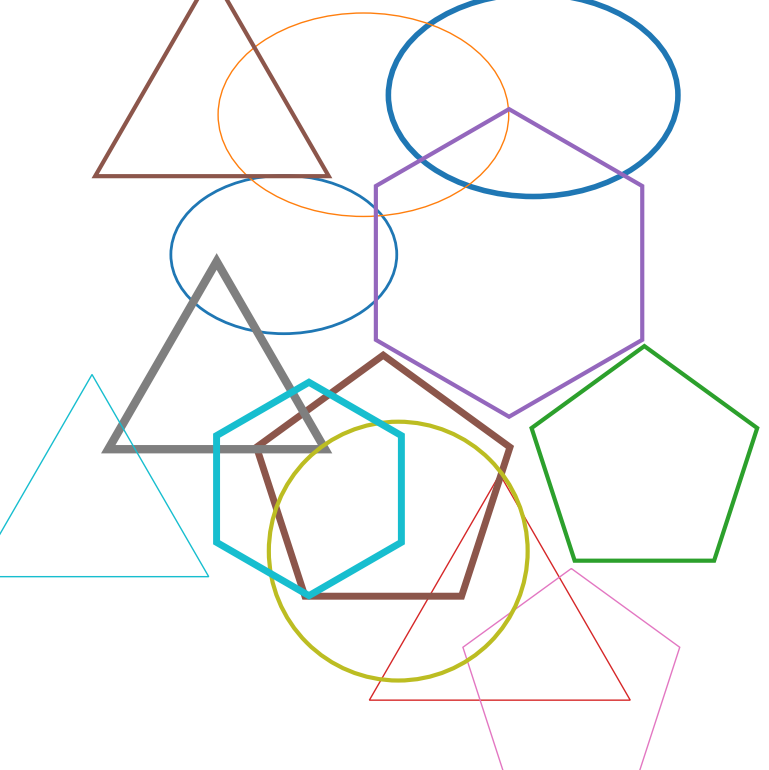[{"shape": "oval", "thickness": 2, "radius": 0.94, "center": [0.692, 0.876]}, {"shape": "oval", "thickness": 1, "radius": 0.73, "center": [0.369, 0.669]}, {"shape": "oval", "thickness": 0.5, "radius": 0.94, "center": [0.472, 0.851]}, {"shape": "pentagon", "thickness": 1.5, "radius": 0.77, "center": [0.837, 0.396]}, {"shape": "triangle", "thickness": 0.5, "radius": 0.98, "center": [0.649, 0.189]}, {"shape": "hexagon", "thickness": 1.5, "radius": 1.0, "center": [0.661, 0.659]}, {"shape": "pentagon", "thickness": 2.5, "radius": 0.87, "center": [0.498, 0.366]}, {"shape": "triangle", "thickness": 1.5, "radius": 0.88, "center": [0.275, 0.859]}, {"shape": "pentagon", "thickness": 0.5, "radius": 0.74, "center": [0.742, 0.114]}, {"shape": "triangle", "thickness": 3, "radius": 0.81, "center": [0.281, 0.498]}, {"shape": "circle", "thickness": 1.5, "radius": 0.84, "center": [0.517, 0.284]}, {"shape": "hexagon", "thickness": 2.5, "radius": 0.69, "center": [0.401, 0.365]}, {"shape": "triangle", "thickness": 0.5, "radius": 0.87, "center": [0.12, 0.339]}]